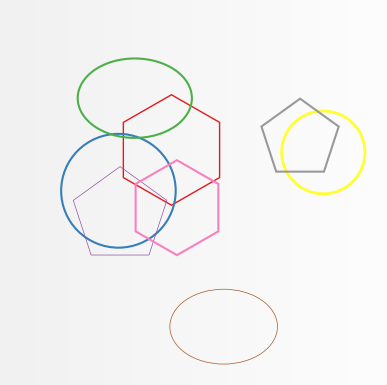[{"shape": "hexagon", "thickness": 1, "radius": 0.72, "center": [0.442, 0.61]}, {"shape": "circle", "thickness": 1.5, "radius": 0.74, "center": [0.306, 0.505]}, {"shape": "oval", "thickness": 1.5, "radius": 0.74, "center": [0.348, 0.745]}, {"shape": "pentagon", "thickness": 0.5, "radius": 0.63, "center": [0.31, 0.44]}, {"shape": "circle", "thickness": 2, "radius": 0.54, "center": [0.834, 0.604]}, {"shape": "oval", "thickness": 0.5, "radius": 0.69, "center": [0.577, 0.152]}, {"shape": "hexagon", "thickness": 1.5, "radius": 0.62, "center": [0.457, 0.461]}, {"shape": "pentagon", "thickness": 1.5, "radius": 0.52, "center": [0.774, 0.639]}]